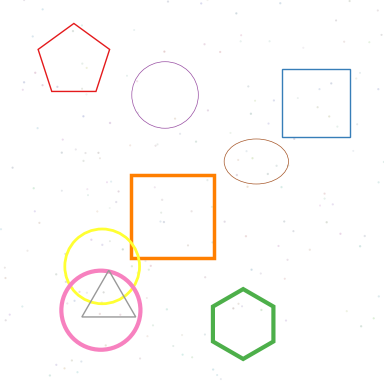[{"shape": "pentagon", "thickness": 1, "radius": 0.49, "center": [0.192, 0.841]}, {"shape": "square", "thickness": 1, "radius": 0.44, "center": [0.82, 0.732]}, {"shape": "hexagon", "thickness": 3, "radius": 0.45, "center": [0.632, 0.158]}, {"shape": "circle", "thickness": 0.5, "radius": 0.43, "center": [0.429, 0.753]}, {"shape": "square", "thickness": 2.5, "radius": 0.54, "center": [0.447, 0.437]}, {"shape": "circle", "thickness": 2, "radius": 0.49, "center": [0.265, 0.308]}, {"shape": "oval", "thickness": 0.5, "radius": 0.42, "center": [0.666, 0.581]}, {"shape": "circle", "thickness": 3, "radius": 0.51, "center": [0.262, 0.194]}, {"shape": "triangle", "thickness": 1, "radius": 0.4, "center": [0.283, 0.217]}]